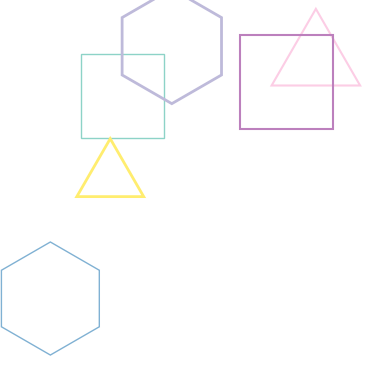[{"shape": "square", "thickness": 1, "radius": 0.55, "center": [0.318, 0.75]}, {"shape": "hexagon", "thickness": 2, "radius": 0.75, "center": [0.446, 0.88]}, {"shape": "hexagon", "thickness": 1, "radius": 0.73, "center": [0.131, 0.225]}, {"shape": "triangle", "thickness": 1.5, "radius": 0.66, "center": [0.82, 0.844]}, {"shape": "square", "thickness": 1.5, "radius": 0.61, "center": [0.744, 0.787]}, {"shape": "triangle", "thickness": 2, "radius": 0.5, "center": [0.286, 0.539]}]